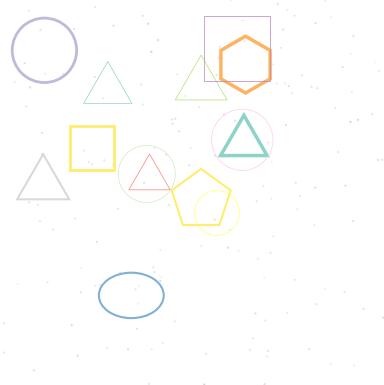[{"shape": "triangle", "thickness": 2.5, "radius": 0.35, "center": [0.633, 0.631]}, {"shape": "triangle", "thickness": 0.5, "radius": 0.36, "center": [0.28, 0.768]}, {"shape": "circle", "thickness": 1, "radius": 0.29, "center": [0.564, 0.447]}, {"shape": "circle", "thickness": 2, "radius": 0.42, "center": [0.115, 0.869]}, {"shape": "triangle", "thickness": 0.5, "radius": 0.31, "center": [0.388, 0.538]}, {"shape": "oval", "thickness": 1.5, "radius": 0.42, "center": [0.341, 0.233]}, {"shape": "hexagon", "thickness": 2.5, "radius": 0.37, "center": [0.638, 0.832]}, {"shape": "triangle", "thickness": 0.5, "radius": 0.39, "center": [0.522, 0.779]}, {"shape": "circle", "thickness": 0.5, "radius": 0.4, "center": [0.629, 0.637]}, {"shape": "triangle", "thickness": 1.5, "radius": 0.39, "center": [0.112, 0.521]}, {"shape": "square", "thickness": 0.5, "radius": 0.42, "center": [0.615, 0.874]}, {"shape": "circle", "thickness": 0.5, "radius": 0.37, "center": [0.381, 0.548]}, {"shape": "pentagon", "thickness": 1.5, "radius": 0.4, "center": [0.522, 0.481]}, {"shape": "square", "thickness": 2, "radius": 0.29, "center": [0.239, 0.616]}]